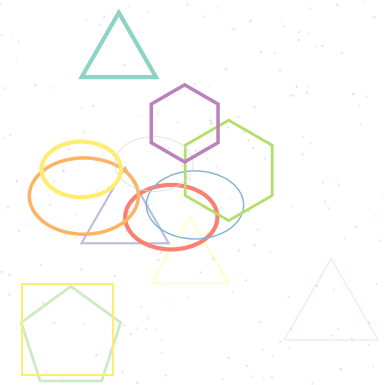[{"shape": "triangle", "thickness": 3, "radius": 0.56, "center": [0.309, 0.856]}, {"shape": "triangle", "thickness": 1, "radius": 0.58, "center": [0.493, 0.322]}, {"shape": "triangle", "thickness": 1.5, "radius": 0.65, "center": [0.325, 0.434]}, {"shape": "oval", "thickness": 3, "radius": 0.6, "center": [0.445, 0.436]}, {"shape": "oval", "thickness": 1, "radius": 0.63, "center": [0.506, 0.468]}, {"shape": "oval", "thickness": 2.5, "radius": 0.71, "center": [0.218, 0.491]}, {"shape": "hexagon", "thickness": 2, "radius": 0.65, "center": [0.594, 0.557]}, {"shape": "triangle", "thickness": 0.5, "radius": 0.71, "center": [0.86, 0.187]}, {"shape": "oval", "thickness": 0.5, "radius": 0.51, "center": [0.4, 0.574]}, {"shape": "hexagon", "thickness": 2.5, "radius": 0.5, "center": [0.48, 0.68]}, {"shape": "pentagon", "thickness": 2, "radius": 0.68, "center": [0.184, 0.12]}, {"shape": "oval", "thickness": 3, "radius": 0.52, "center": [0.211, 0.56]}, {"shape": "square", "thickness": 1.5, "radius": 0.59, "center": [0.176, 0.144]}]